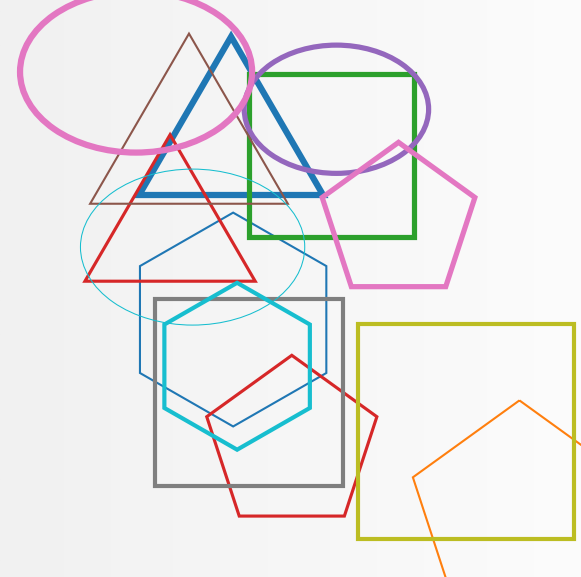[{"shape": "hexagon", "thickness": 1, "radius": 0.93, "center": [0.401, 0.446]}, {"shape": "triangle", "thickness": 3, "radius": 0.91, "center": [0.398, 0.753]}, {"shape": "pentagon", "thickness": 1, "radius": 0.96, "center": [0.894, 0.113]}, {"shape": "square", "thickness": 2.5, "radius": 0.71, "center": [0.57, 0.729]}, {"shape": "pentagon", "thickness": 1.5, "radius": 0.77, "center": [0.502, 0.23]}, {"shape": "triangle", "thickness": 1.5, "radius": 0.85, "center": [0.293, 0.597]}, {"shape": "oval", "thickness": 2.5, "radius": 0.79, "center": [0.579, 0.81]}, {"shape": "triangle", "thickness": 1, "radius": 0.98, "center": [0.325, 0.745]}, {"shape": "pentagon", "thickness": 2.5, "radius": 0.69, "center": [0.686, 0.614]}, {"shape": "oval", "thickness": 3, "radius": 1.0, "center": [0.234, 0.875]}, {"shape": "square", "thickness": 2, "radius": 0.81, "center": [0.429, 0.319]}, {"shape": "square", "thickness": 2, "radius": 0.93, "center": [0.802, 0.252]}, {"shape": "oval", "thickness": 0.5, "radius": 0.96, "center": [0.331, 0.571]}, {"shape": "hexagon", "thickness": 2, "radius": 0.72, "center": [0.408, 0.365]}]